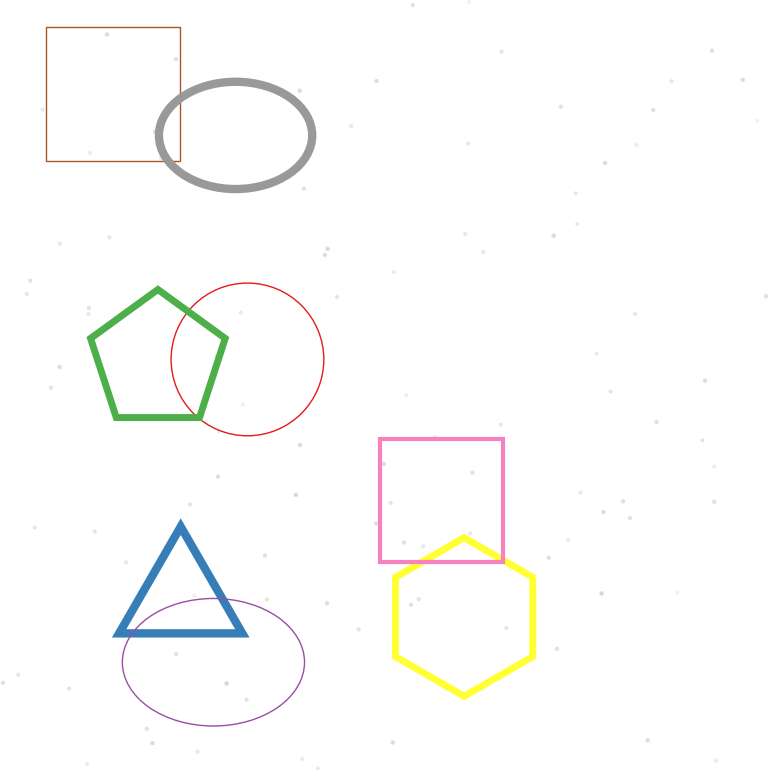[{"shape": "circle", "thickness": 0.5, "radius": 0.5, "center": [0.321, 0.533]}, {"shape": "triangle", "thickness": 3, "radius": 0.46, "center": [0.235, 0.224]}, {"shape": "pentagon", "thickness": 2.5, "radius": 0.46, "center": [0.205, 0.532]}, {"shape": "oval", "thickness": 0.5, "radius": 0.59, "center": [0.277, 0.14]}, {"shape": "hexagon", "thickness": 2.5, "radius": 0.52, "center": [0.603, 0.199]}, {"shape": "square", "thickness": 0.5, "radius": 0.43, "center": [0.147, 0.878]}, {"shape": "square", "thickness": 1.5, "radius": 0.4, "center": [0.574, 0.35]}, {"shape": "oval", "thickness": 3, "radius": 0.5, "center": [0.306, 0.824]}]